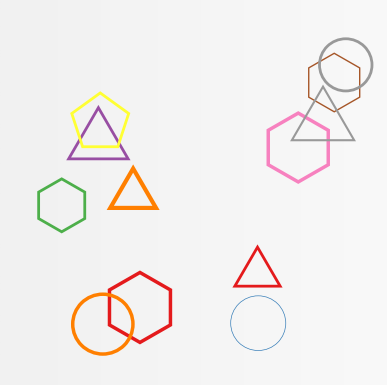[{"shape": "hexagon", "thickness": 2.5, "radius": 0.45, "center": [0.361, 0.201]}, {"shape": "triangle", "thickness": 2, "radius": 0.34, "center": [0.665, 0.29]}, {"shape": "circle", "thickness": 0.5, "radius": 0.36, "center": [0.666, 0.161]}, {"shape": "hexagon", "thickness": 2, "radius": 0.34, "center": [0.159, 0.467]}, {"shape": "triangle", "thickness": 2, "radius": 0.44, "center": [0.254, 0.632]}, {"shape": "circle", "thickness": 2.5, "radius": 0.39, "center": [0.265, 0.158]}, {"shape": "triangle", "thickness": 3, "radius": 0.34, "center": [0.344, 0.494]}, {"shape": "pentagon", "thickness": 2, "radius": 0.39, "center": [0.259, 0.681]}, {"shape": "hexagon", "thickness": 1, "radius": 0.38, "center": [0.862, 0.786]}, {"shape": "hexagon", "thickness": 2.5, "radius": 0.45, "center": [0.77, 0.617]}, {"shape": "circle", "thickness": 2, "radius": 0.34, "center": [0.892, 0.832]}, {"shape": "triangle", "thickness": 1.5, "radius": 0.46, "center": [0.834, 0.682]}]